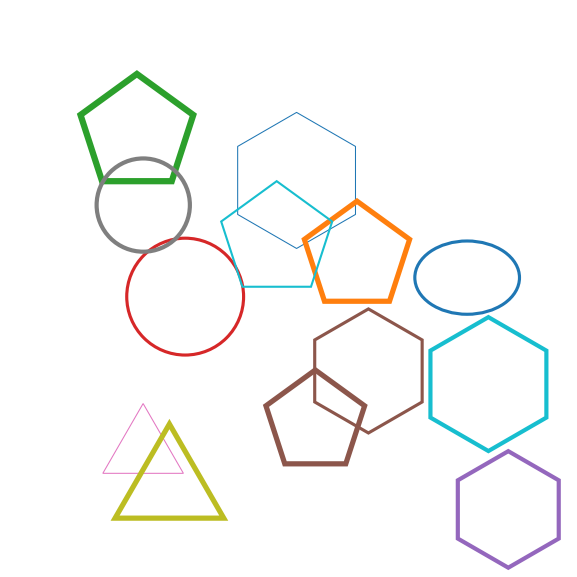[{"shape": "hexagon", "thickness": 0.5, "radius": 0.59, "center": [0.514, 0.687]}, {"shape": "oval", "thickness": 1.5, "radius": 0.45, "center": [0.809, 0.518]}, {"shape": "pentagon", "thickness": 2.5, "radius": 0.48, "center": [0.618, 0.555]}, {"shape": "pentagon", "thickness": 3, "radius": 0.51, "center": [0.237, 0.768]}, {"shape": "circle", "thickness": 1.5, "radius": 0.51, "center": [0.321, 0.486]}, {"shape": "hexagon", "thickness": 2, "radius": 0.5, "center": [0.88, 0.117]}, {"shape": "hexagon", "thickness": 1.5, "radius": 0.54, "center": [0.638, 0.357]}, {"shape": "pentagon", "thickness": 2.5, "radius": 0.45, "center": [0.546, 0.269]}, {"shape": "triangle", "thickness": 0.5, "radius": 0.4, "center": [0.248, 0.22]}, {"shape": "circle", "thickness": 2, "radius": 0.4, "center": [0.248, 0.644]}, {"shape": "triangle", "thickness": 2.5, "radius": 0.54, "center": [0.293, 0.156]}, {"shape": "hexagon", "thickness": 2, "radius": 0.58, "center": [0.846, 0.334]}, {"shape": "pentagon", "thickness": 1, "radius": 0.51, "center": [0.479, 0.584]}]